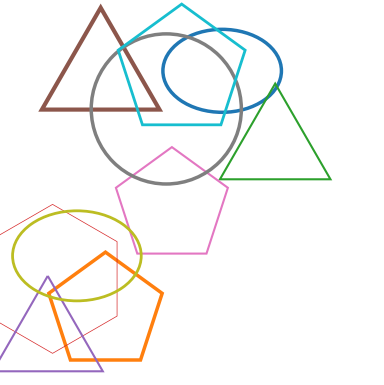[{"shape": "oval", "thickness": 2.5, "radius": 0.77, "center": [0.577, 0.816]}, {"shape": "pentagon", "thickness": 2.5, "radius": 0.77, "center": [0.274, 0.19]}, {"shape": "triangle", "thickness": 1.5, "radius": 0.83, "center": [0.715, 0.617]}, {"shape": "hexagon", "thickness": 0.5, "radius": 0.97, "center": [0.137, 0.276]}, {"shape": "triangle", "thickness": 1.5, "radius": 0.83, "center": [0.124, 0.118]}, {"shape": "triangle", "thickness": 3, "radius": 0.88, "center": [0.262, 0.804]}, {"shape": "pentagon", "thickness": 1.5, "radius": 0.76, "center": [0.446, 0.465]}, {"shape": "circle", "thickness": 2.5, "radius": 0.97, "center": [0.432, 0.717]}, {"shape": "oval", "thickness": 2, "radius": 0.84, "center": [0.2, 0.335]}, {"shape": "pentagon", "thickness": 2, "radius": 0.87, "center": [0.472, 0.816]}]